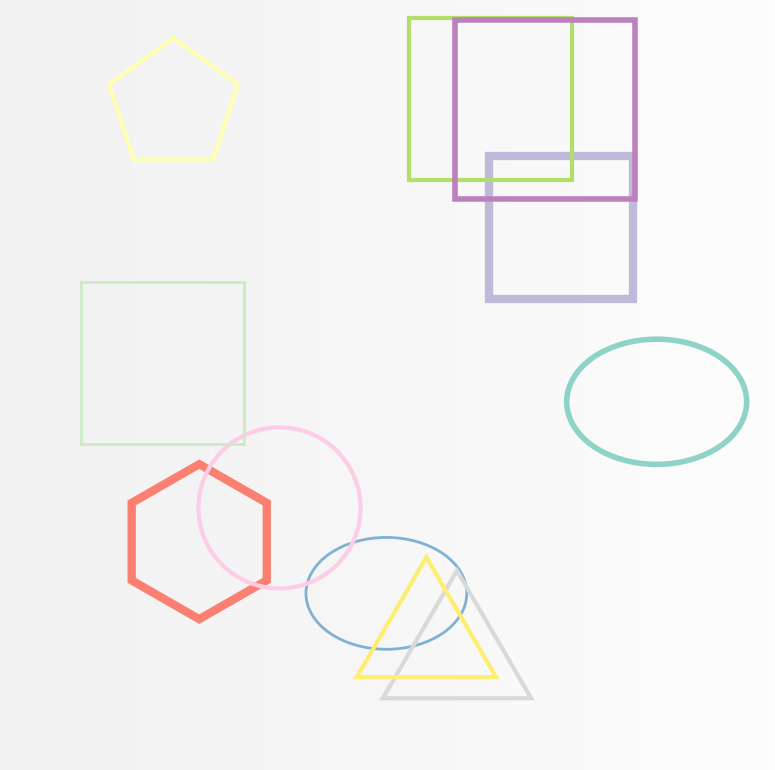[{"shape": "oval", "thickness": 2, "radius": 0.58, "center": [0.847, 0.478]}, {"shape": "pentagon", "thickness": 1.5, "radius": 0.44, "center": [0.224, 0.864]}, {"shape": "square", "thickness": 3, "radius": 0.47, "center": [0.724, 0.705]}, {"shape": "hexagon", "thickness": 3, "radius": 0.5, "center": [0.257, 0.297]}, {"shape": "oval", "thickness": 1, "radius": 0.52, "center": [0.499, 0.229]}, {"shape": "square", "thickness": 1.5, "radius": 0.53, "center": [0.633, 0.872]}, {"shape": "circle", "thickness": 1.5, "radius": 0.52, "center": [0.361, 0.34]}, {"shape": "triangle", "thickness": 1.5, "radius": 0.55, "center": [0.59, 0.148]}, {"shape": "square", "thickness": 2, "radius": 0.58, "center": [0.703, 0.858]}, {"shape": "square", "thickness": 1, "radius": 0.53, "center": [0.21, 0.528]}, {"shape": "triangle", "thickness": 1.5, "radius": 0.52, "center": [0.55, 0.173]}]